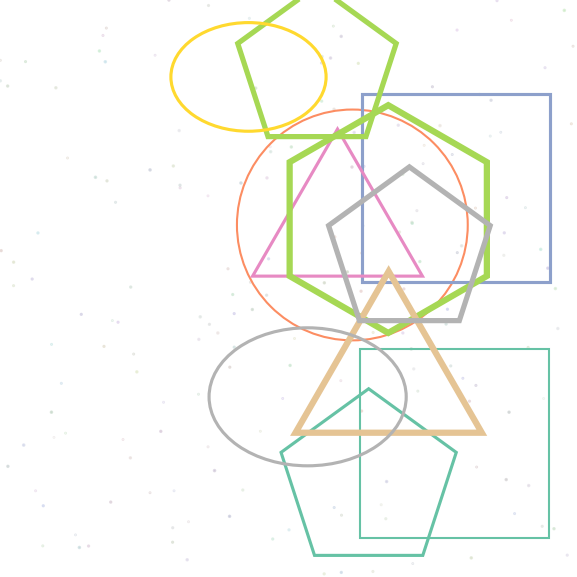[{"shape": "pentagon", "thickness": 1.5, "radius": 0.8, "center": [0.638, 0.166]}, {"shape": "square", "thickness": 1, "radius": 0.82, "center": [0.787, 0.231]}, {"shape": "circle", "thickness": 1, "radius": 1.0, "center": [0.61, 0.61]}, {"shape": "square", "thickness": 1.5, "radius": 0.81, "center": [0.789, 0.673]}, {"shape": "triangle", "thickness": 1.5, "radius": 0.85, "center": [0.584, 0.606]}, {"shape": "pentagon", "thickness": 2.5, "radius": 0.72, "center": [0.549, 0.879]}, {"shape": "hexagon", "thickness": 3, "radius": 0.99, "center": [0.672, 0.62]}, {"shape": "oval", "thickness": 1.5, "radius": 0.67, "center": [0.43, 0.866]}, {"shape": "triangle", "thickness": 3, "radius": 0.93, "center": [0.673, 0.343]}, {"shape": "oval", "thickness": 1.5, "radius": 0.85, "center": [0.533, 0.312]}, {"shape": "pentagon", "thickness": 2.5, "radius": 0.74, "center": [0.709, 0.563]}]